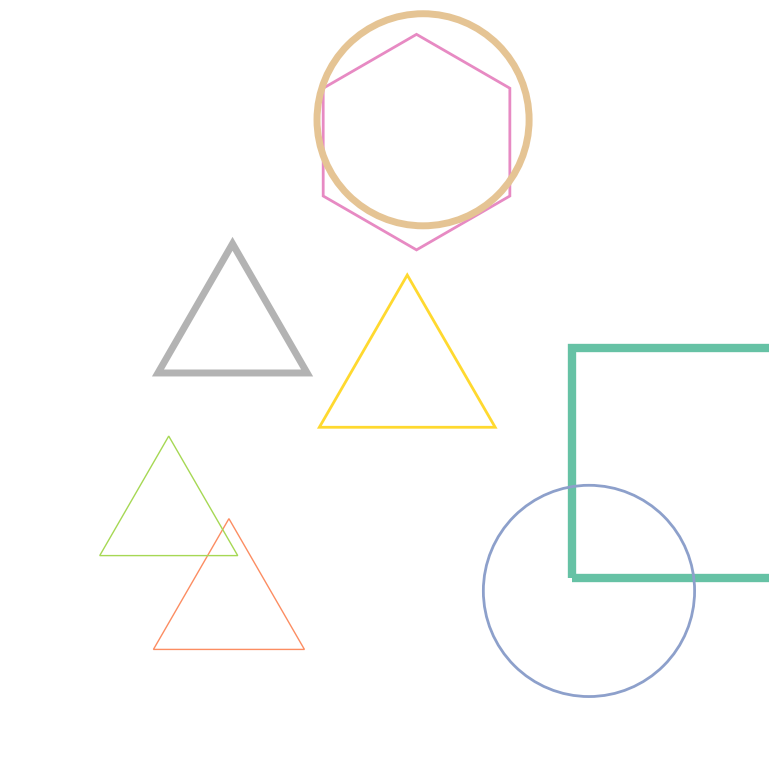[{"shape": "square", "thickness": 3, "radius": 0.75, "center": [0.892, 0.398]}, {"shape": "triangle", "thickness": 0.5, "radius": 0.57, "center": [0.297, 0.213]}, {"shape": "circle", "thickness": 1, "radius": 0.69, "center": [0.765, 0.233]}, {"shape": "hexagon", "thickness": 1, "radius": 0.7, "center": [0.541, 0.815]}, {"shape": "triangle", "thickness": 0.5, "radius": 0.52, "center": [0.219, 0.33]}, {"shape": "triangle", "thickness": 1, "radius": 0.66, "center": [0.529, 0.511]}, {"shape": "circle", "thickness": 2.5, "radius": 0.69, "center": [0.549, 0.844]}, {"shape": "triangle", "thickness": 2.5, "radius": 0.56, "center": [0.302, 0.572]}]